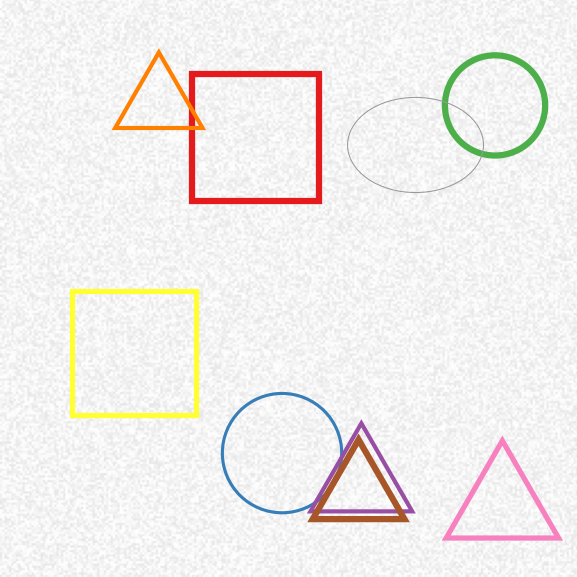[{"shape": "square", "thickness": 3, "radius": 0.55, "center": [0.442, 0.761]}, {"shape": "circle", "thickness": 1.5, "radius": 0.52, "center": [0.488, 0.215]}, {"shape": "circle", "thickness": 3, "radius": 0.43, "center": [0.857, 0.817]}, {"shape": "triangle", "thickness": 2, "radius": 0.51, "center": [0.626, 0.164]}, {"shape": "triangle", "thickness": 2, "radius": 0.44, "center": [0.275, 0.821]}, {"shape": "square", "thickness": 2.5, "radius": 0.54, "center": [0.232, 0.388]}, {"shape": "triangle", "thickness": 3, "radius": 0.46, "center": [0.621, 0.146]}, {"shape": "triangle", "thickness": 2.5, "radius": 0.56, "center": [0.87, 0.124]}, {"shape": "oval", "thickness": 0.5, "radius": 0.59, "center": [0.72, 0.748]}]